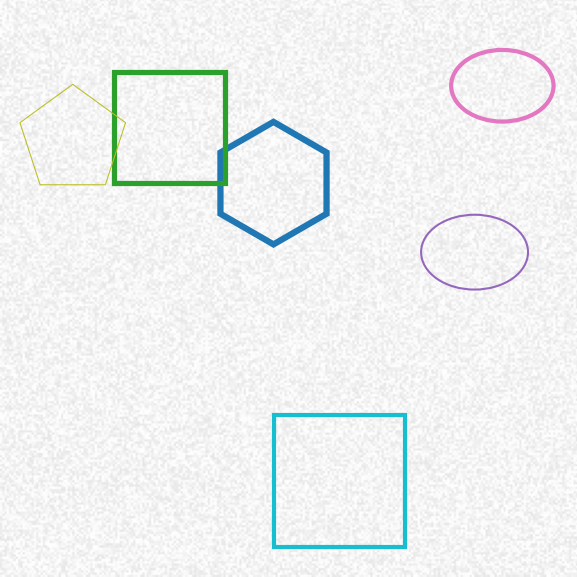[{"shape": "hexagon", "thickness": 3, "radius": 0.53, "center": [0.474, 0.682]}, {"shape": "square", "thickness": 2.5, "radius": 0.48, "center": [0.294, 0.779]}, {"shape": "oval", "thickness": 1, "radius": 0.46, "center": [0.822, 0.563]}, {"shape": "oval", "thickness": 2, "radius": 0.44, "center": [0.87, 0.851]}, {"shape": "pentagon", "thickness": 0.5, "radius": 0.48, "center": [0.126, 0.757]}, {"shape": "square", "thickness": 2, "radius": 0.57, "center": [0.588, 0.166]}]